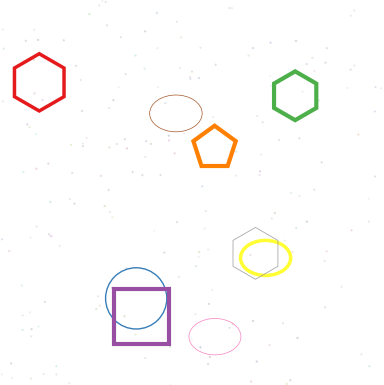[{"shape": "hexagon", "thickness": 2.5, "radius": 0.37, "center": [0.102, 0.786]}, {"shape": "circle", "thickness": 1, "radius": 0.4, "center": [0.354, 0.225]}, {"shape": "hexagon", "thickness": 3, "radius": 0.32, "center": [0.767, 0.751]}, {"shape": "square", "thickness": 3, "radius": 0.36, "center": [0.368, 0.178]}, {"shape": "pentagon", "thickness": 3, "radius": 0.29, "center": [0.557, 0.616]}, {"shape": "oval", "thickness": 2.5, "radius": 0.33, "center": [0.69, 0.33]}, {"shape": "oval", "thickness": 0.5, "radius": 0.34, "center": [0.457, 0.705]}, {"shape": "oval", "thickness": 0.5, "radius": 0.34, "center": [0.558, 0.126]}, {"shape": "hexagon", "thickness": 0.5, "radius": 0.34, "center": [0.664, 0.342]}]